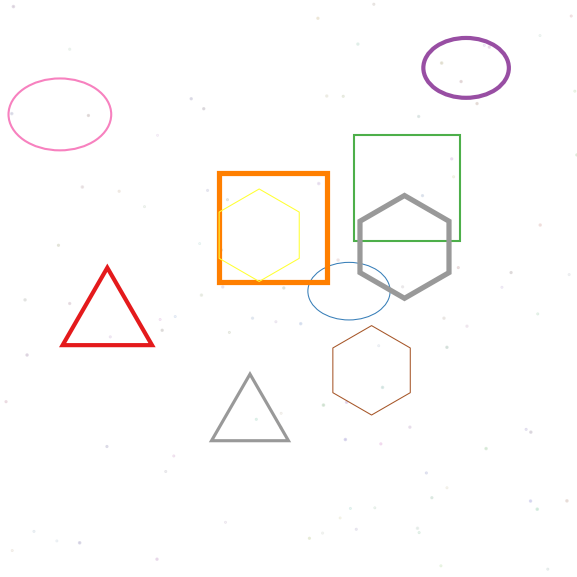[{"shape": "triangle", "thickness": 2, "radius": 0.45, "center": [0.186, 0.446]}, {"shape": "oval", "thickness": 0.5, "radius": 0.36, "center": [0.604, 0.495]}, {"shape": "square", "thickness": 1, "radius": 0.46, "center": [0.705, 0.674]}, {"shape": "oval", "thickness": 2, "radius": 0.37, "center": [0.807, 0.882]}, {"shape": "square", "thickness": 2.5, "radius": 0.47, "center": [0.472, 0.605]}, {"shape": "hexagon", "thickness": 0.5, "radius": 0.4, "center": [0.449, 0.592]}, {"shape": "hexagon", "thickness": 0.5, "radius": 0.39, "center": [0.643, 0.358]}, {"shape": "oval", "thickness": 1, "radius": 0.44, "center": [0.104, 0.801]}, {"shape": "hexagon", "thickness": 2.5, "radius": 0.44, "center": [0.7, 0.572]}, {"shape": "triangle", "thickness": 1.5, "radius": 0.38, "center": [0.433, 0.274]}]